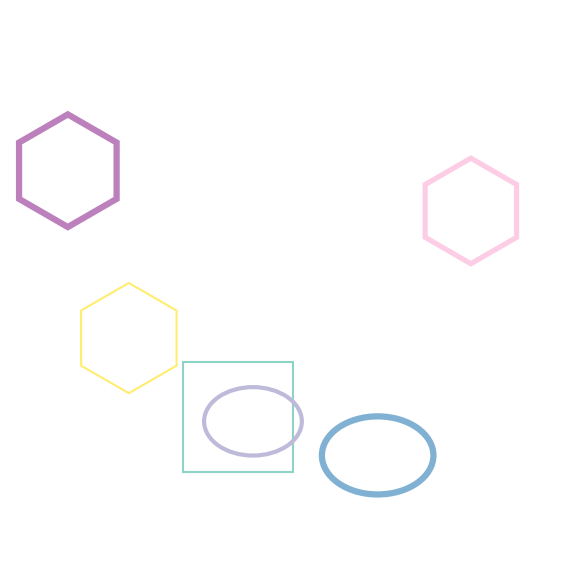[{"shape": "square", "thickness": 1, "radius": 0.48, "center": [0.412, 0.277]}, {"shape": "oval", "thickness": 2, "radius": 0.42, "center": [0.438, 0.27]}, {"shape": "oval", "thickness": 3, "radius": 0.48, "center": [0.654, 0.211]}, {"shape": "hexagon", "thickness": 2.5, "radius": 0.46, "center": [0.815, 0.634]}, {"shape": "hexagon", "thickness": 3, "radius": 0.49, "center": [0.117, 0.704]}, {"shape": "hexagon", "thickness": 1, "radius": 0.48, "center": [0.223, 0.414]}]